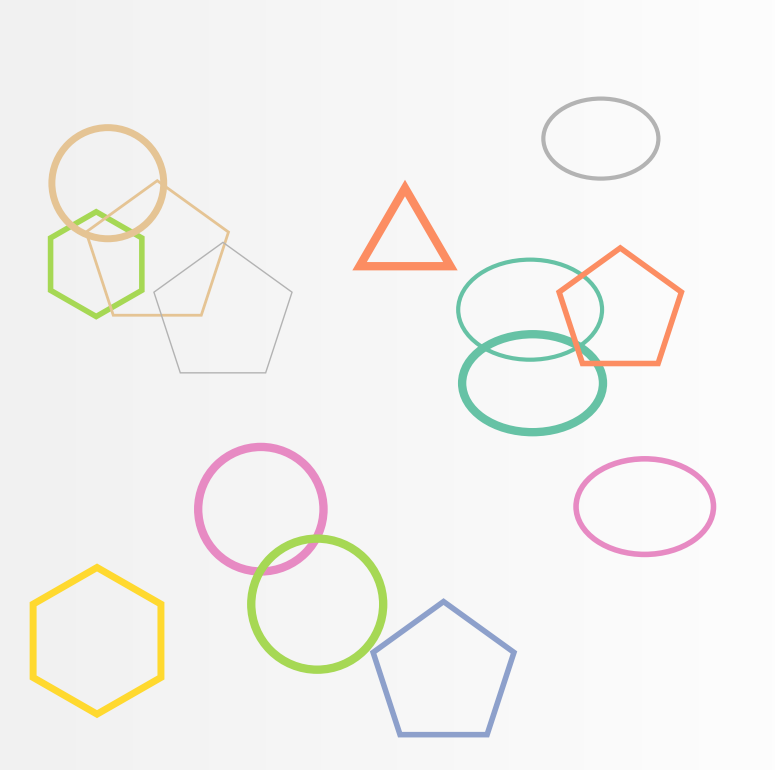[{"shape": "oval", "thickness": 3, "radius": 0.45, "center": [0.687, 0.502]}, {"shape": "oval", "thickness": 1.5, "radius": 0.46, "center": [0.684, 0.598]}, {"shape": "pentagon", "thickness": 2, "radius": 0.41, "center": [0.8, 0.595]}, {"shape": "triangle", "thickness": 3, "radius": 0.34, "center": [0.523, 0.688]}, {"shape": "pentagon", "thickness": 2, "radius": 0.48, "center": [0.572, 0.123]}, {"shape": "circle", "thickness": 3, "radius": 0.4, "center": [0.337, 0.339]}, {"shape": "oval", "thickness": 2, "radius": 0.44, "center": [0.832, 0.342]}, {"shape": "hexagon", "thickness": 2, "radius": 0.34, "center": [0.124, 0.657]}, {"shape": "circle", "thickness": 3, "radius": 0.43, "center": [0.409, 0.215]}, {"shape": "hexagon", "thickness": 2.5, "radius": 0.48, "center": [0.125, 0.168]}, {"shape": "circle", "thickness": 2.5, "radius": 0.36, "center": [0.139, 0.762]}, {"shape": "pentagon", "thickness": 1, "radius": 0.48, "center": [0.203, 0.669]}, {"shape": "pentagon", "thickness": 0.5, "radius": 0.47, "center": [0.288, 0.592]}, {"shape": "oval", "thickness": 1.5, "radius": 0.37, "center": [0.775, 0.82]}]